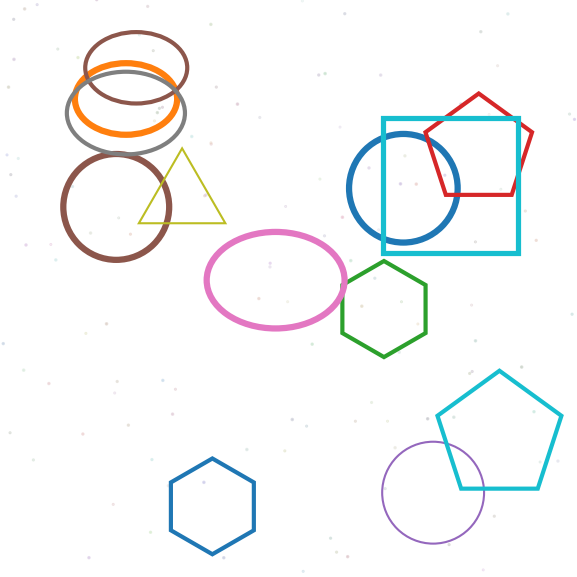[{"shape": "hexagon", "thickness": 2, "radius": 0.41, "center": [0.368, 0.122]}, {"shape": "circle", "thickness": 3, "radius": 0.47, "center": [0.698, 0.673]}, {"shape": "oval", "thickness": 3, "radius": 0.44, "center": [0.218, 0.828]}, {"shape": "hexagon", "thickness": 2, "radius": 0.42, "center": [0.665, 0.464]}, {"shape": "pentagon", "thickness": 2, "radius": 0.49, "center": [0.829, 0.74]}, {"shape": "circle", "thickness": 1, "radius": 0.44, "center": [0.75, 0.146]}, {"shape": "circle", "thickness": 3, "radius": 0.46, "center": [0.201, 0.641]}, {"shape": "oval", "thickness": 2, "radius": 0.44, "center": [0.236, 0.882]}, {"shape": "oval", "thickness": 3, "radius": 0.6, "center": [0.477, 0.514]}, {"shape": "oval", "thickness": 2, "radius": 0.51, "center": [0.218, 0.803]}, {"shape": "triangle", "thickness": 1, "radius": 0.43, "center": [0.315, 0.656]}, {"shape": "square", "thickness": 2.5, "radius": 0.59, "center": [0.781, 0.678]}, {"shape": "pentagon", "thickness": 2, "radius": 0.56, "center": [0.865, 0.244]}]